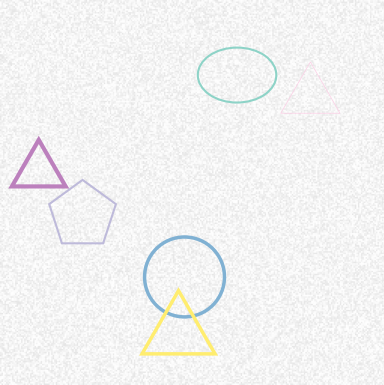[{"shape": "oval", "thickness": 1.5, "radius": 0.51, "center": [0.616, 0.805]}, {"shape": "pentagon", "thickness": 1.5, "radius": 0.46, "center": [0.214, 0.442]}, {"shape": "circle", "thickness": 2.5, "radius": 0.52, "center": [0.479, 0.281]}, {"shape": "triangle", "thickness": 0.5, "radius": 0.44, "center": [0.806, 0.75]}, {"shape": "triangle", "thickness": 3, "radius": 0.4, "center": [0.101, 0.556]}, {"shape": "triangle", "thickness": 2.5, "radius": 0.55, "center": [0.464, 0.136]}]